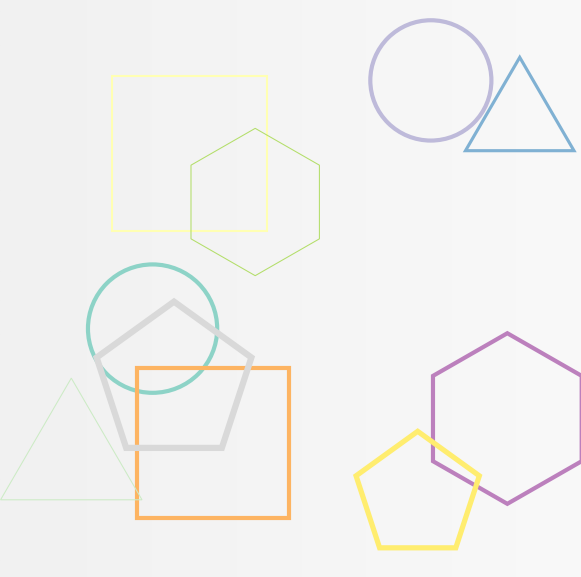[{"shape": "circle", "thickness": 2, "radius": 0.56, "center": [0.262, 0.43]}, {"shape": "square", "thickness": 1, "radius": 0.67, "center": [0.325, 0.734]}, {"shape": "circle", "thickness": 2, "radius": 0.52, "center": [0.741, 0.86]}, {"shape": "triangle", "thickness": 1.5, "radius": 0.54, "center": [0.894, 0.792]}, {"shape": "square", "thickness": 2, "radius": 0.65, "center": [0.366, 0.233]}, {"shape": "hexagon", "thickness": 0.5, "radius": 0.64, "center": [0.439, 0.649]}, {"shape": "pentagon", "thickness": 3, "radius": 0.7, "center": [0.299, 0.337]}, {"shape": "hexagon", "thickness": 2, "radius": 0.74, "center": [0.873, 0.274]}, {"shape": "triangle", "thickness": 0.5, "radius": 0.7, "center": [0.123, 0.204]}, {"shape": "pentagon", "thickness": 2.5, "radius": 0.56, "center": [0.719, 0.141]}]